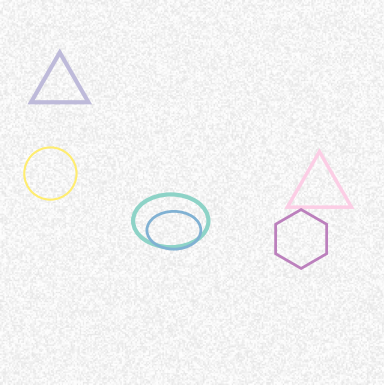[{"shape": "oval", "thickness": 3, "radius": 0.49, "center": [0.444, 0.426]}, {"shape": "triangle", "thickness": 3, "radius": 0.43, "center": [0.155, 0.777]}, {"shape": "oval", "thickness": 2, "radius": 0.35, "center": [0.452, 0.402]}, {"shape": "triangle", "thickness": 2.5, "radius": 0.48, "center": [0.83, 0.51]}, {"shape": "hexagon", "thickness": 2, "radius": 0.38, "center": [0.782, 0.379]}, {"shape": "circle", "thickness": 1.5, "radius": 0.34, "center": [0.131, 0.549]}]